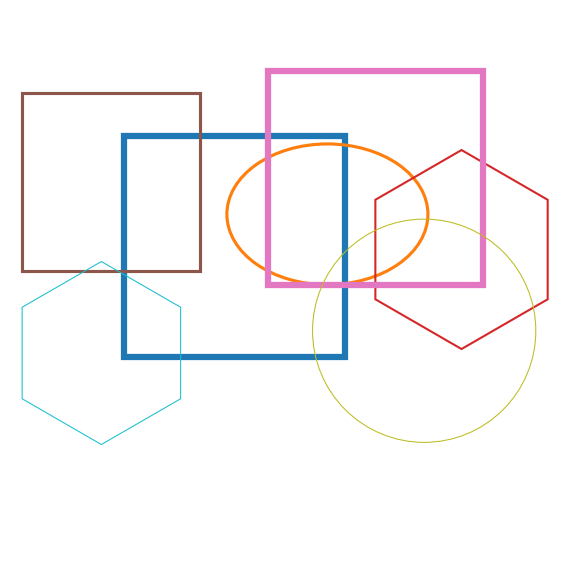[{"shape": "square", "thickness": 3, "radius": 0.96, "center": [0.406, 0.572]}, {"shape": "oval", "thickness": 1.5, "radius": 0.87, "center": [0.567, 0.628]}, {"shape": "hexagon", "thickness": 1, "radius": 0.86, "center": [0.799, 0.567]}, {"shape": "square", "thickness": 1.5, "radius": 0.77, "center": [0.193, 0.684]}, {"shape": "square", "thickness": 3, "radius": 0.93, "center": [0.65, 0.691]}, {"shape": "circle", "thickness": 0.5, "radius": 0.97, "center": [0.734, 0.426]}, {"shape": "hexagon", "thickness": 0.5, "radius": 0.79, "center": [0.176, 0.388]}]